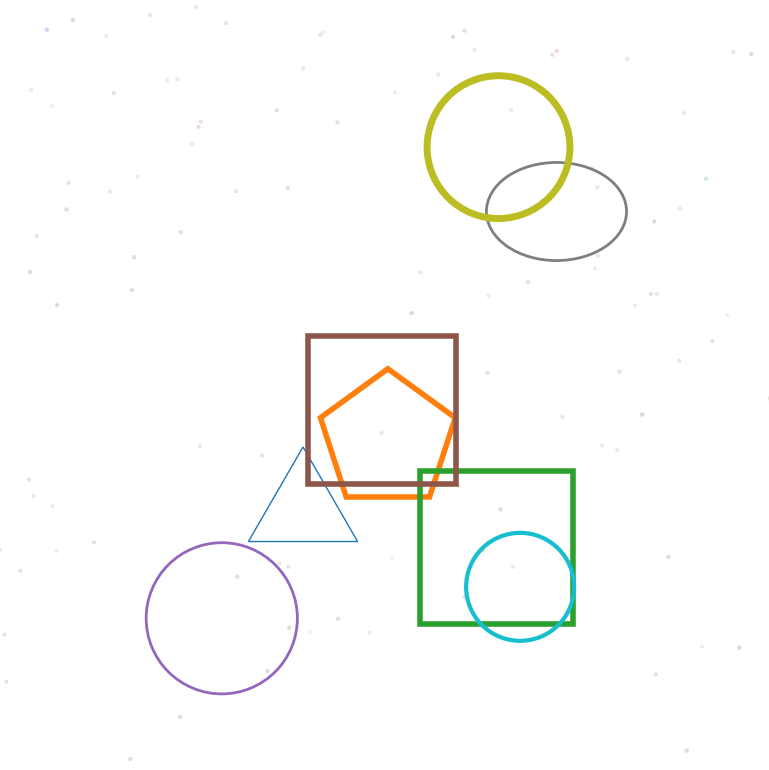[{"shape": "triangle", "thickness": 0.5, "radius": 0.41, "center": [0.394, 0.338]}, {"shape": "pentagon", "thickness": 2, "radius": 0.46, "center": [0.504, 0.429]}, {"shape": "square", "thickness": 2, "radius": 0.5, "center": [0.645, 0.289]}, {"shape": "circle", "thickness": 1, "radius": 0.49, "center": [0.288, 0.197]}, {"shape": "square", "thickness": 2, "radius": 0.48, "center": [0.496, 0.467]}, {"shape": "oval", "thickness": 1, "radius": 0.45, "center": [0.723, 0.725]}, {"shape": "circle", "thickness": 2.5, "radius": 0.46, "center": [0.647, 0.809]}, {"shape": "circle", "thickness": 1.5, "radius": 0.35, "center": [0.675, 0.238]}]